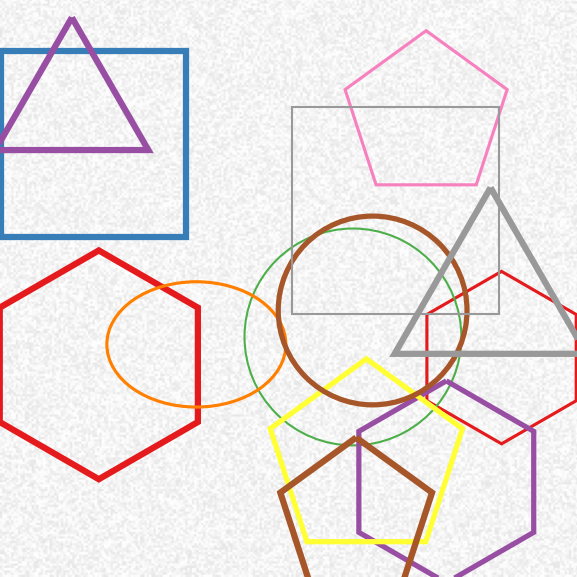[{"shape": "hexagon", "thickness": 3, "radius": 0.99, "center": [0.171, 0.367]}, {"shape": "hexagon", "thickness": 1.5, "radius": 0.75, "center": [0.868, 0.38]}, {"shape": "square", "thickness": 3, "radius": 0.8, "center": [0.162, 0.75]}, {"shape": "circle", "thickness": 1, "radius": 0.94, "center": [0.611, 0.416]}, {"shape": "triangle", "thickness": 3, "radius": 0.76, "center": [0.124, 0.816]}, {"shape": "hexagon", "thickness": 2.5, "radius": 0.87, "center": [0.773, 0.165]}, {"shape": "oval", "thickness": 1.5, "radius": 0.77, "center": [0.34, 0.403]}, {"shape": "pentagon", "thickness": 2.5, "radius": 0.88, "center": [0.634, 0.203]}, {"shape": "pentagon", "thickness": 3, "radius": 0.69, "center": [0.617, 0.103]}, {"shape": "circle", "thickness": 2.5, "radius": 0.82, "center": [0.645, 0.462]}, {"shape": "pentagon", "thickness": 1.5, "radius": 0.74, "center": [0.738, 0.798]}, {"shape": "square", "thickness": 1, "radius": 0.9, "center": [0.685, 0.634]}, {"shape": "triangle", "thickness": 3, "radius": 0.96, "center": [0.849, 0.482]}]